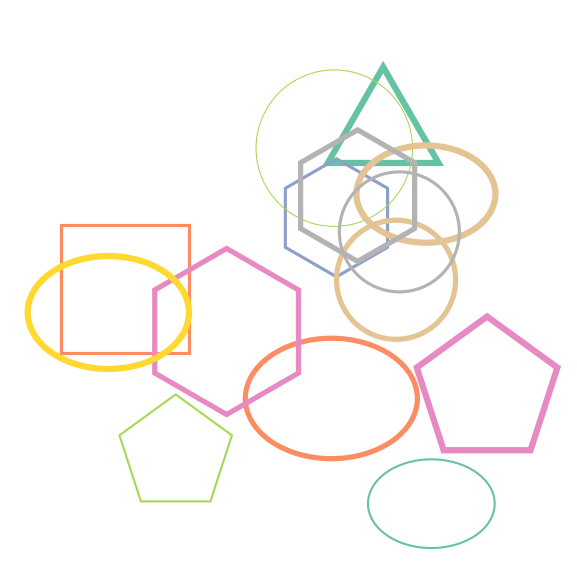[{"shape": "triangle", "thickness": 3, "radius": 0.55, "center": [0.664, 0.772]}, {"shape": "oval", "thickness": 1, "radius": 0.55, "center": [0.747, 0.127]}, {"shape": "square", "thickness": 1.5, "radius": 0.55, "center": [0.216, 0.499]}, {"shape": "oval", "thickness": 2.5, "radius": 0.74, "center": [0.574, 0.309]}, {"shape": "hexagon", "thickness": 1.5, "radius": 0.51, "center": [0.583, 0.622]}, {"shape": "pentagon", "thickness": 3, "radius": 0.64, "center": [0.843, 0.323]}, {"shape": "hexagon", "thickness": 2.5, "radius": 0.72, "center": [0.392, 0.425]}, {"shape": "circle", "thickness": 0.5, "radius": 0.68, "center": [0.579, 0.743]}, {"shape": "pentagon", "thickness": 1, "radius": 0.51, "center": [0.304, 0.214]}, {"shape": "oval", "thickness": 3, "radius": 0.7, "center": [0.188, 0.458]}, {"shape": "oval", "thickness": 3, "radius": 0.6, "center": [0.738, 0.663]}, {"shape": "circle", "thickness": 2.5, "radius": 0.52, "center": [0.686, 0.515]}, {"shape": "hexagon", "thickness": 2.5, "radius": 0.57, "center": [0.619, 0.66]}, {"shape": "circle", "thickness": 1.5, "radius": 0.52, "center": [0.692, 0.598]}]